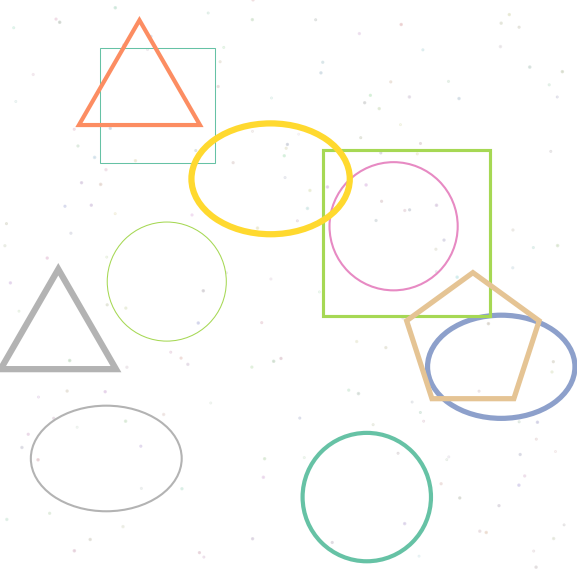[{"shape": "circle", "thickness": 2, "radius": 0.56, "center": [0.635, 0.138]}, {"shape": "square", "thickness": 0.5, "radius": 0.5, "center": [0.273, 0.817]}, {"shape": "triangle", "thickness": 2, "radius": 0.61, "center": [0.241, 0.843]}, {"shape": "oval", "thickness": 2.5, "radius": 0.64, "center": [0.868, 0.364]}, {"shape": "circle", "thickness": 1, "radius": 0.55, "center": [0.682, 0.607]}, {"shape": "square", "thickness": 1.5, "radius": 0.72, "center": [0.704, 0.595]}, {"shape": "circle", "thickness": 0.5, "radius": 0.52, "center": [0.289, 0.512]}, {"shape": "oval", "thickness": 3, "radius": 0.69, "center": [0.469, 0.689]}, {"shape": "pentagon", "thickness": 2.5, "radius": 0.6, "center": [0.819, 0.406]}, {"shape": "oval", "thickness": 1, "radius": 0.65, "center": [0.184, 0.205]}, {"shape": "triangle", "thickness": 3, "radius": 0.58, "center": [0.101, 0.418]}]